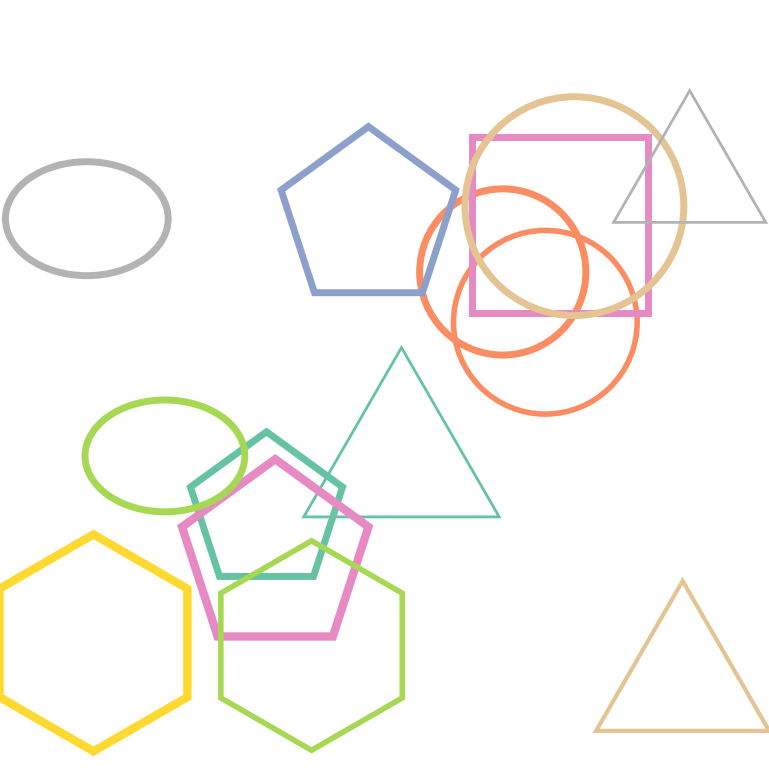[{"shape": "pentagon", "thickness": 2.5, "radius": 0.52, "center": [0.346, 0.335]}, {"shape": "triangle", "thickness": 1, "radius": 0.73, "center": [0.521, 0.402]}, {"shape": "circle", "thickness": 2, "radius": 0.6, "center": [0.708, 0.582]}, {"shape": "circle", "thickness": 2.5, "radius": 0.54, "center": [0.653, 0.647]}, {"shape": "pentagon", "thickness": 2.5, "radius": 0.6, "center": [0.478, 0.716]}, {"shape": "pentagon", "thickness": 3, "radius": 0.64, "center": [0.357, 0.276]}, {"shape": "square", "thickness": 2.5, "radius": 0.57, "center": [0.727, 0.708]}, {"shape": "oval", "thickness": 2.5, "radius": 0.52, "center": [0.214, 0.408]}, {"shape": "hexagon", "thickness": 2, "radius": 0.68, "center": [0.405, 0.162]}, {"shape": "hexagon", "thickness": 3, "radius": 0.7, "center": [0.121, 0.165]}, {"shape": "circle", "thickness": 2.5, "radius": 0.71, "center": [0.746, 0.732]}, {"shape": "triangle", "thickness": 1.5, "radius": 0.65, "center": [0.887, 0.116]}, {"shape": "triangle", "thickness": 1, "radius": 0.57, "center": [0.896, 0.768]}, {"shape": "oval", "thickness": 2.5, "radius": 0.53, "center": [0.113, 0.716]}]